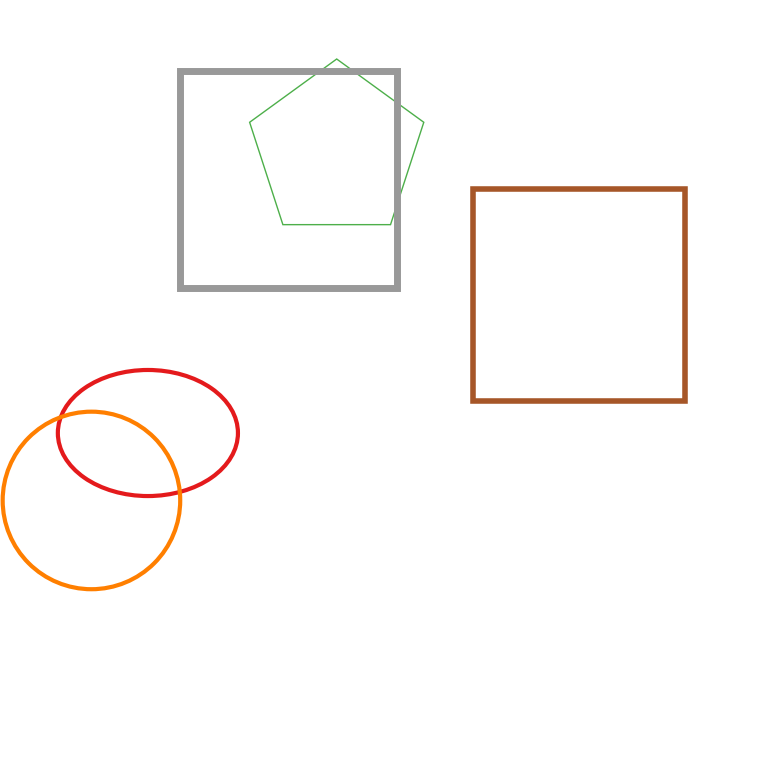[{"shape": "oval", "thickness": 1.5, "radius": 0.58, "center": [0.192, 0.438]}, {"shape": "pentagon", "thickness": 0.5, "radius": 0.59, "center": [0.437, 0.804]}, {"shape": "circle", "thickness": 1.5, "radius": 0.58, "center": [0.119, 0.35]}, {"shape": "square", "thickness": 2, "radius": 0.69, "center": [0.752, 0.617]}, {"shape": "square", "thickness": 2.5, "radius": 0.71, "center": [0.375, 0.767]}]